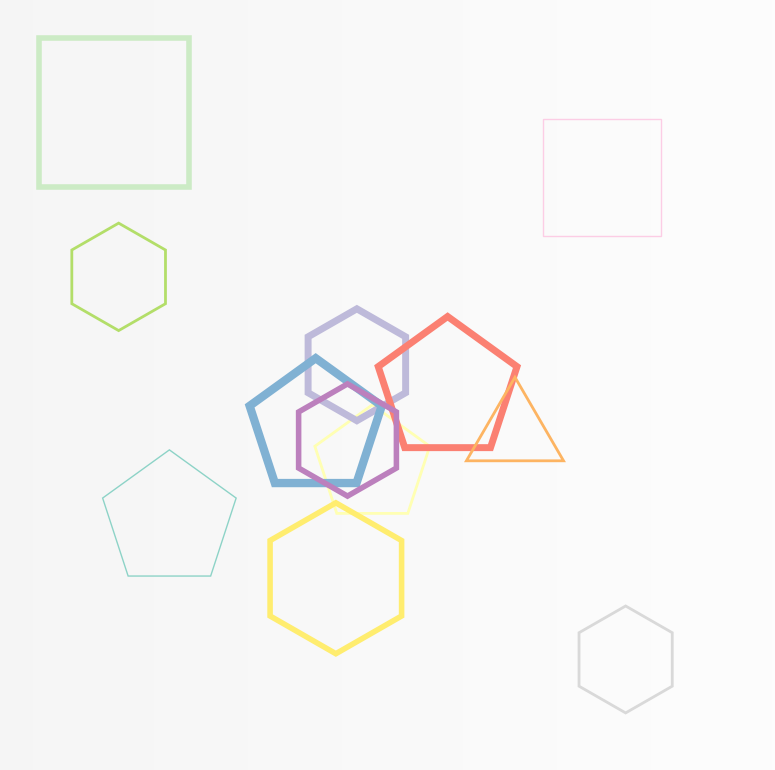[{"shape": "pentagon", "thickness": 0.5, "radius": 0.45, "center": [0.219, 0.325]}, {"shape": "pentagon", "thickness": 1, "radius": 0.39, "center": [0.48, 0.396]}, {"shape": "hexagon", "thickness": 2.5, "radius": 0.36, "center": [0.46, 0.526]}, {"shape": "pentagon", "thickness": 2.5, "radius": 0.47, "center": [0.578, 0.495]}, {"shape": "pentagon", "thickness": 3, "radius": 0.45, "center": [0.407, 0.445]}, {"shape": "triangle", "thickness": 1, "radius": 0.36, "center": [0.664, 0.438]}, {"shape": "hexagon", "thickness": 1, "radius": 0.35, "center": [0.153, 0.64]}, {"shape": "square", "thickness": 0.5, "radius": 0.38, "center": [0.777, 0.769]}, {"shape": "hexagon", "thickness": 1, "radius": 0.35, "center": [0.807, 0.144]}, {"shape": "hexagon", "thickness": 2, "radius": 0.36, "center": [0.448, 0.429]}, {"shape": "square", "thickness": 2, "radius": 0.48, "center": [0.147, 0.854]}, {"shape": "hexagon", "thickness": 2, "radius": 0.49, "center": [0.433, 0.249]}]